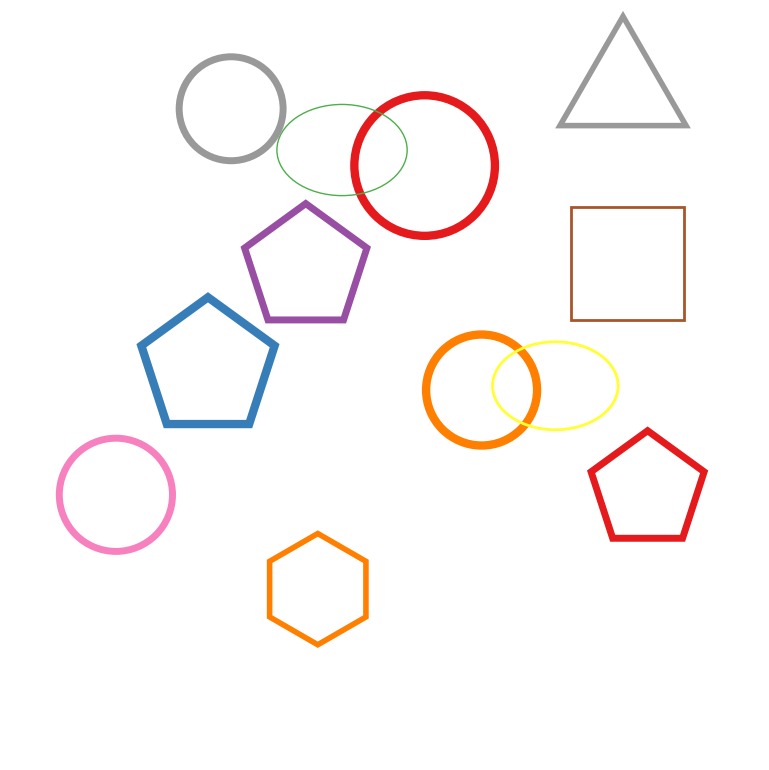[{"shape": "circle", "thickness": 3, "radius": 0.46, "center": [0.551, 0.785]}, {"shape": "pentagon", "thickness": 2.5, "radius": 0.39, "center": [0.841, 0.363]}, {"shape": "pentagon", "thickness": 3, "radius": 0.46, "center": [0.27, 0.523]}, {"shape": "oval", "thickness": 0.5, "radius": 0.42, "center": [0.444, 0.805]}, {"shape": "pentagon", "thickness": 2.5, "radius": 0.42, "center": [0.397, 0.652]}, {"shape": "hexagon", "thickness": 2, "radius": 0.36, "center": [0.413, 0.235]}, {"shape": "circle", "thickness": 3, "radius": 0.36, "center": [0.625, 0.493]}, {"shape": "oval", "thickness": 1, "radius": 0.41, "center": [0.721, 0.499]}, {"shape": "square", "thickness": 1, "radius": 0.37, "center": [0.814, 0.658]}, {"shape": "circle", "thickness": 2.5, "radius": 0.37, "center": [0.151, 0.357]}, {"shape": "triangle", "thickness": 2, "radius": 0.47, "center": [0.809, 0.884]}, {"shape": "circle", "thickness": 2.5, "radius": 0.34, "center": [0.3, 0.859]}]